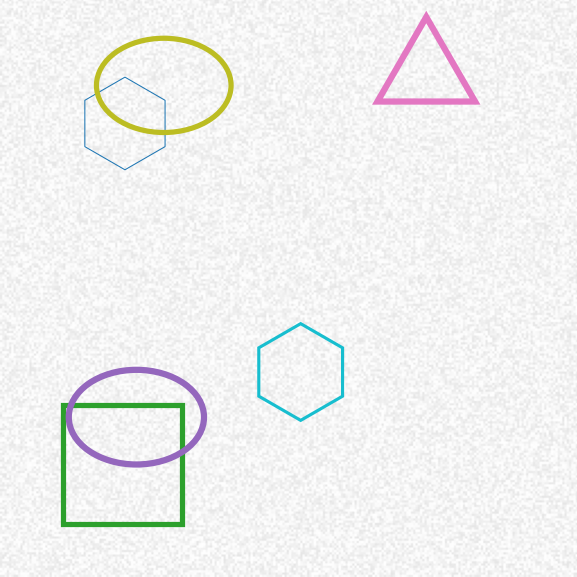[{"shape": "hexagon", "thickness": 0.5, "radius": 0.4, "center": [0.216, 0.785]}, {"shape": "square", "thickness": 2.5, "radius": 0.52, "center": [0.212, 0.195]}, {"shape": "oval", "thickness": 3, "radius": 0.59, "center": [0.236, 0.277]}, {"shape": "triangle", "thickness": 3, "radius": 0.49, "center": [0.738, 0.872]}, {"shape": "oval", "thickness": 2.5, "radius": 0.58, "center": [0.284, 0.851]}, {"shape": "hexagon", "thickness": 1.5, "radius": 0.42, "center": [0.521, 0.355]}]